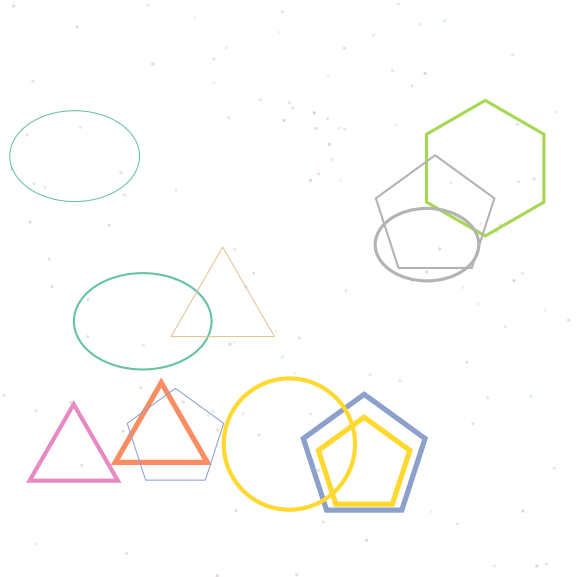[{"shape": "oval", "thickness": 1, "radius": 0.6, "center": [0.247, 0.443]}, {"shape": "oval", "thickness": 0.5, "radius": 0.56, "center": [0.129, 0.729]}, {"shape": "triangle", "thickness": 2.5, "radius": 0.46, "center": [0.279, 0.245]}, {"shape": "pentagon", "thickness": 2.5, "radius": 0.55, "center": [0.631, 0.205]}, {"shape": "pentagon", "thickness": 0.5, "radius": 0.44, "center": [0.304, 0.239]}, {"shape": "triangle", "thickness": 2, "radius": 0.44, "center": [0.128, 0.211]}, {"shape": "hexagon", "thickness": 1.5, "radius": 0.59, "center": [0.84, 0.708]}, {"shape": "circle", "thickness": 2, "radius": 0.57, "center": [0.501, 0.23]}, {"shape": "pentagon", "thickness": 2.5, "radius": 0.42, "center": [0.631, 0.193]}, {"shape": "triangle", "thickness": 0.5, "radius": 0.52, "center": [0.386, 0.468]}, {"shape": "pentagon", "thickness": 1, "radius": 0.54, "center": [0.753, 0.622]}, {"shape": "oval", "thickness": 1.5, "radius": 0.45, "center": [0.739, 0.576]}]